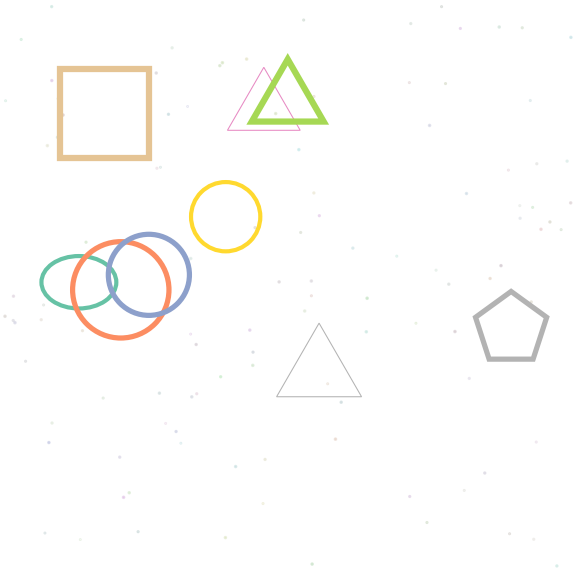[{"shape": "oval", "thickness": 2, "radius": 0.32, "center": [0.137, 0.51]}, {"shape": "circle", "thickness": 2.5, "radius": 0.42, "center": [0.209, 0.497]}, {"shape": "circle", "thickness": 2.5, "radius": 0.35, "center": [0.258, 0.523]}, {"shape": "triangle", "thickness": 0.5, "radius": 0.36, "center": [0.457, 0.81]}, {"shape": "triangle", "thickness": 3, "radius": 0.36, "center": [0.498, 0.825]}, {"shape": "circle", "thickness": 2, "radius": 0.3, "center": [0.391, 0.624]}, {"shape": "square", "thickness": 3, "radius": 0.38, "center": [0.181, 0.802]}, {"shape": "triangle", "thickness": 0.5, "radius": 0.42, "center": [0.553, 0.355]}, {"shape": "pentagon", "thickness": 2.5, "radius": 0.32, "center": [0.885, 0.43]}]